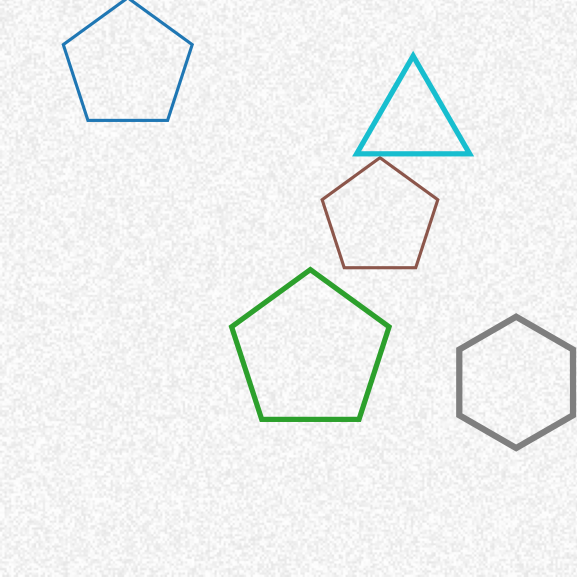[{"shape": "pentagon", "thickness": 1.5, "radius": 0.59, "center": [0.221, 0.886]}, {"shape": "pentagon", "thickness": 2.5, "radius": 0.72, "center": [0.537, 0.389]}, {"shape": "pentagon", "thickness": 1.5, "radius": 0.53, "center": [0.658, 0.621]}, {"shape": "hexagon", "thickness": 3, "radius": 0.57, "center": [0.894, 0.337]}, {"shape": "triangle", "thickness": 2.5, "radius": 0.56, "center": [0.715, 0.789]}]